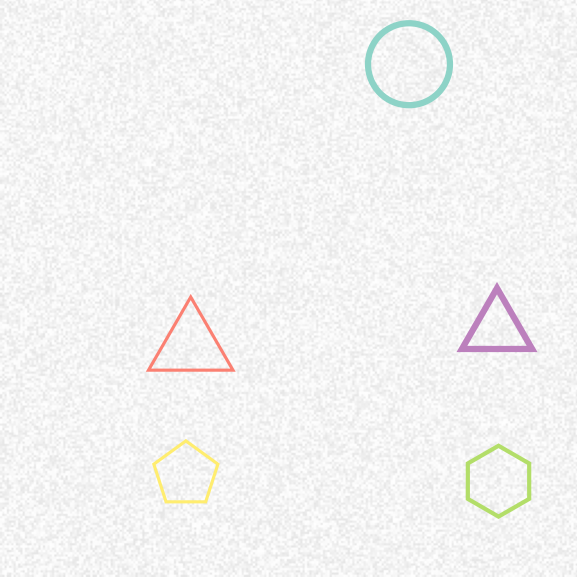[{"shape": "circle", "thickness": 3, "radius": 0.35, "center": [0.708, 0.888]}, {"shape": "triangle", "thickness": 1.5, "radius": 0.42, "center": [0.33, 0.4]}, {"shape": "hexagon", "thickness": 2, "radius": 0.31, "center": [0.863, 0.166]}, {"shape": "triangle", "thickness": 3, "radius": 0.35, "center": [0.861, 0.43]}, {"shape": "pentagon", "thickness": 1.5, "radius": 0.29, "center": [0.322, 0.177]}]